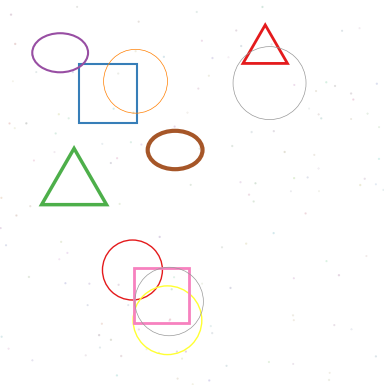[{"shape": "circle", "thickness": 1, "radius": 0.39, "center": [0.344, 0.299]}, {"shape": "triangle", "thickness": 2, "radius": 0.33, "center": [0.689, 0.869]}, {"shape": "square", "thickness": 1.5, "radius": 0.38, "center": [0.281, 0.758]}, {"shape": "triangle", "thickness": 2.5, "radius": 0.49, "center": [0.192, 0.517]}, {"shape": "oval", "thickness": 1.5, "radius": 0.36, "center": [0.156, 0.863]}, {"shape": "circle", "thickness": 0.5, "radius": 0.41, "center": [0.352, 0.789]}, {"shape": "circle", "thickness": 1, "radius": 0.45, "center": [0.435, 0.168]}, {"shape": "oval", "thickness": 3, "radius": 0.36, "center": [0.455, 0.61]}, {"shape": "square", "thickness": 2, "radius": 0.36, "center": [0.419, 0.232]}, {"shape": "circle", "thickness": 0.5, "radius": 0.44, "center": [0.439, 0.217]}, {"shape": "circle", "thickness": 0.5, "radius": 0.47, "center": [0.7, 0.784]}]